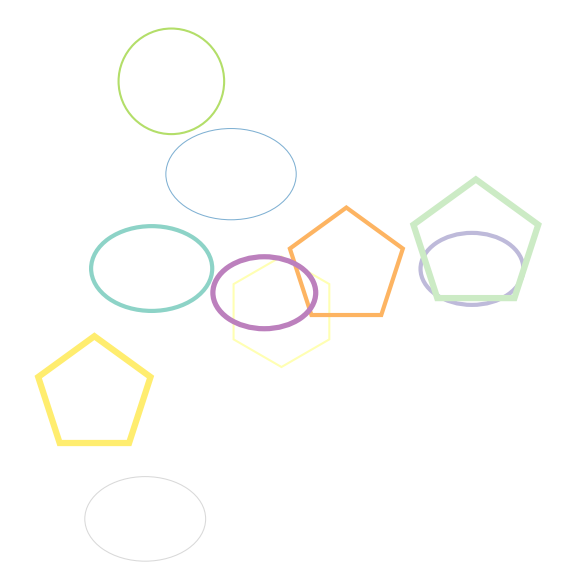[{"shape": "oval", "thickness": 2, "radius": 0.52, "center": [0.263, 0.534]}, {"shape": "hexagon", "thickness": 1, "radius": 0.48, "center": [0.487, 0.459]}, {"shape": "oval", "thickness": 2, "radius": 0.45, "center": [0.817, 0.534]}, {"shape": "oval", "thickness": 0.5, "radius": 0.56, "center": [0.4, 0.698]}, {"shape": "pentagon", "thickness": 2, "radius": 0.51, "center": [0.6, 0.537]}, {"shape": "circle", "thickness": 1, "radius": 0.46, "center": [0.297, 0.858]}, {"shape": "oval", "thickness": 0.5, "radius": 0.52, "center": [0.251, 0.101]}, {"shape": "oval", "thickness": 2.5, "radius": 0.45, "center": [0.458, 0.492]}, {"shape": "pentagon", "thickness": 3, "radius": 0.57, "center": [0.824, 0.575]}, {"shape": "pentagon", "thickness": 3, "radius": 0.51, "center": [0.163, 0.315]}]